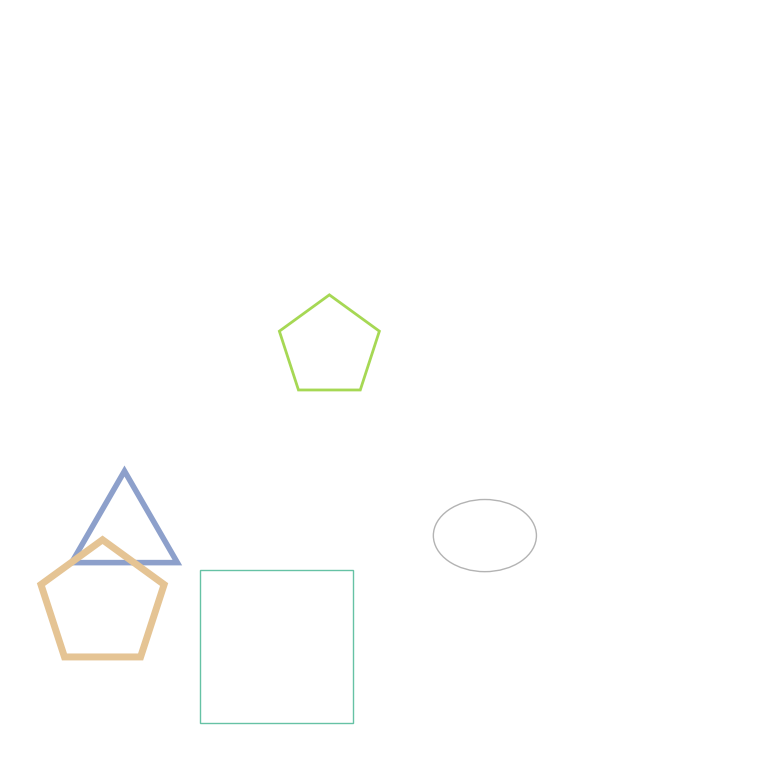[{"shape": "square", "thickness": 0.5, "radius": 0.5, "center": [0.359, 0.16]}, {"shape": "triangle", "thickness": 2, "radius": 0.4, "center": [0.162, 0.309]}, {"shape": "pentagon", "thickness": 1, "radius": 0.34, "center": [0.428, 0.549]}, {"shape": "pentagon", "thickness": 2.5, "radius": 0.42, "center": [0.133, 0.215]}, {"shape": "oval", "thickness": 0.5, "radius": 0.33, "center": [0.63, 0.304]}]